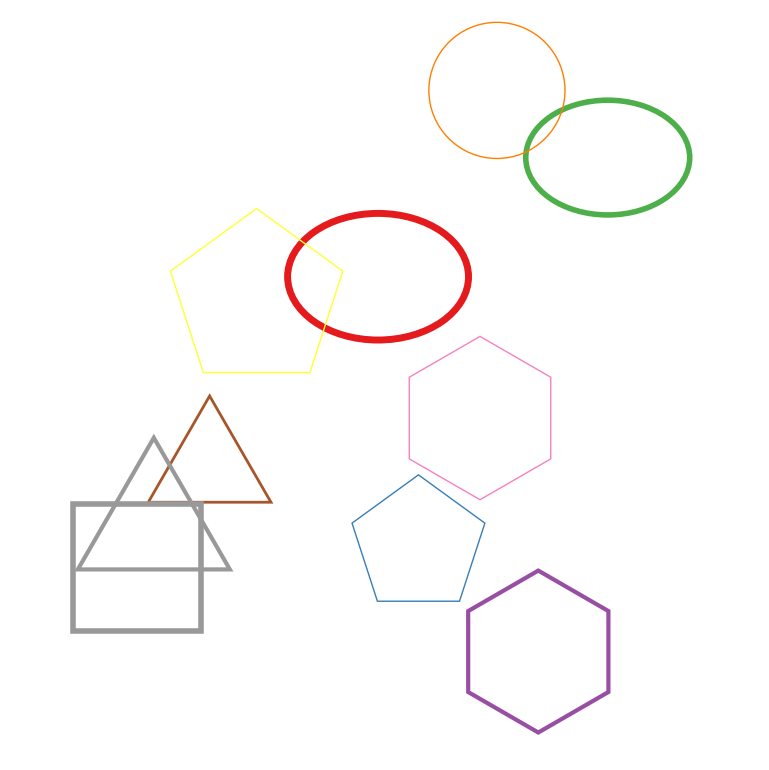[{"shape": "oval", "thickness": 2.5, "radius": 0.59, "center": [0.491, 0.641]}, {"shape": "pentagon", "thickness": 0.5, "radius": 0.45, "center": [0.543, 0.293]}, {"shape": "oval", "thickness": 2, "radius": 0.53, "center": [0.789, 0.795]}, {"shape": "hexagon", "thickness": 1.5, "radius": 0.53, "center": [0.699, 0.154]}, {"shape": "circle", "thickness": 0.5, "radius": 0.44, "center": [0.645, 0.883]}, {"shape": "pentagon", "thickness": 0.5, "radius": 0.59, "center": [0.333, 0.611]}, {"shape": "triangle", "thickness": 1, "radius": 0.46, "center": [0.272, 0.394]}, {"shape": "hexagon", "thickness": 0.5, "radius": 0.53, "center": [0.623, 0.457]}, {"shape": "triangle", "thickness": 1.5, "radius": 0.57, "center": [0.2, 0.317]}, {"shape": "square", "thickness": 2, "radius": 0.41, "center": [0.178, 0.263]}]